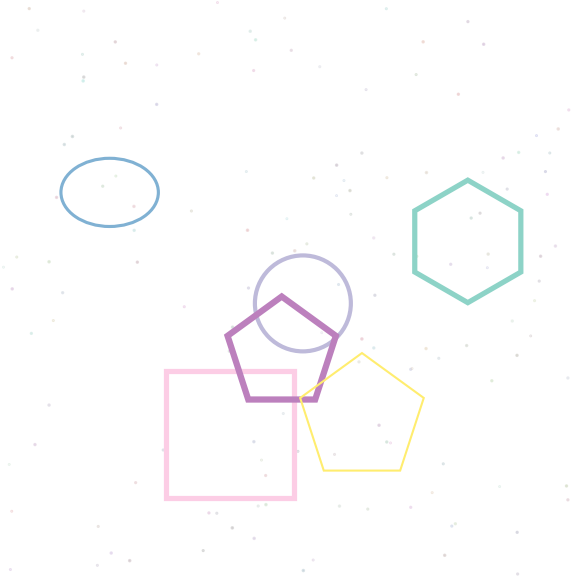[{"shape": "hexagon", "thickness": 2.5, "radius": 0.53, "center": [0.81, 0.581]}, {"shape": "circle", "thickness": 2, "radius": 0.42, "center": [0.524, 0.474]}, {"shape": "oval", "thickness": 1.5, "radius": 0.42, "center": [0.19, 0.666]}, {"shape": "square", "thickness": 2.5, "radius": 0.55, "center": [0.398, 0.246]}, {"shape": "pentagon", "thickness": 3, "radius": 0.49, "center": [0.488, 0.387]}, {"shape": "pentagon", "thickness": 1, "radius": 0.56, "center": [0.627, 0.275]}]